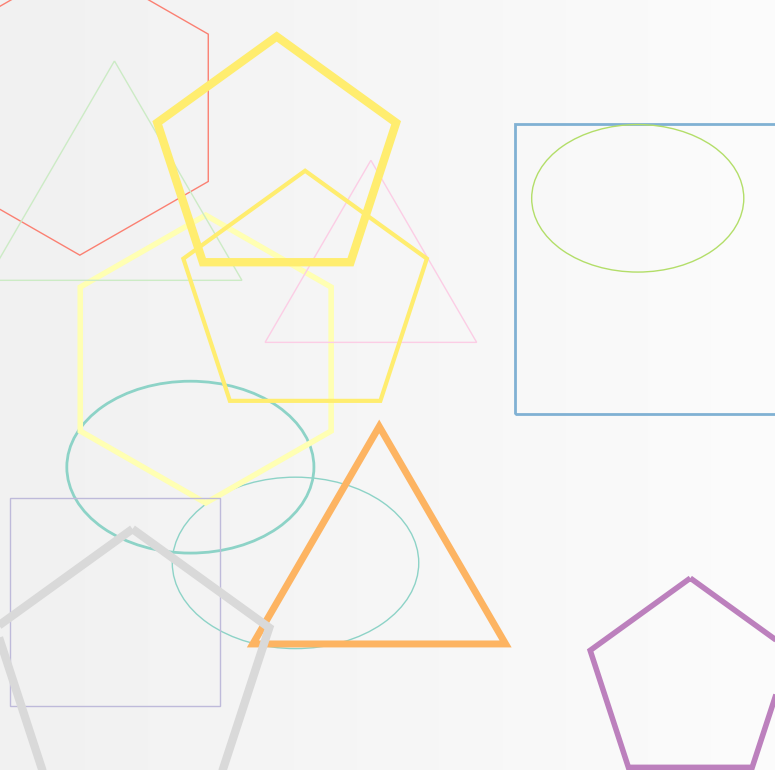[{"shape": "oval", "thickness": 1, "radius": 0.8, "center": [0.246, 0.393]}, {"shape": "oval", "thickness": 0.5, "radius": 0.8, "center": [0.381, 0.269]}, {"shape": "hexagon", "thickness": 2, "radius": 0.93, "center": [0.265, 0.534]}, {"shape": "square", "thickness": 0.5, "radius": 0.68, "center": [0.148, 0.218]}, {"shape": "hexagon", "thickness": 0.5, "radius": 0.96, "center": [0.103, 0.86]}, {"shape": "square", "thickness": 1, "radius": 0.94, "center": [0.853, 0.651]}, {"shape": "triangle", "thickness": 2.5, "radius": 0.94, "center": [0.489, 0.258]}, {"shape": "oval", "thickness": 0.5, "radius": 0.68, "center": [0.823, 0.742]}, {"shape": "triangle", "thickness": 0.5, "radius": 0.79, "center": [0.479, 0.634]}, {"shape": "pentagon", "thickness": 3, "radius": 0.93, "center": [0.171, 0.127]}, {"shape": "pentagon", "thickness": 2, "radius": 0.68, "center": [0.891, 0.113]}, {"shape": "triangle", "thickness": 0.5, "radius": 0.95, "center": [0.148, 0.731]}, {"shape": "pentagon", "thickness": 3, "radius": 0.81, "center": [0.357, 0.791]}, {"shape": "pentagon", "thickness": 1.5, "radius": 0.83, "center": [0.394, 0.613]}]